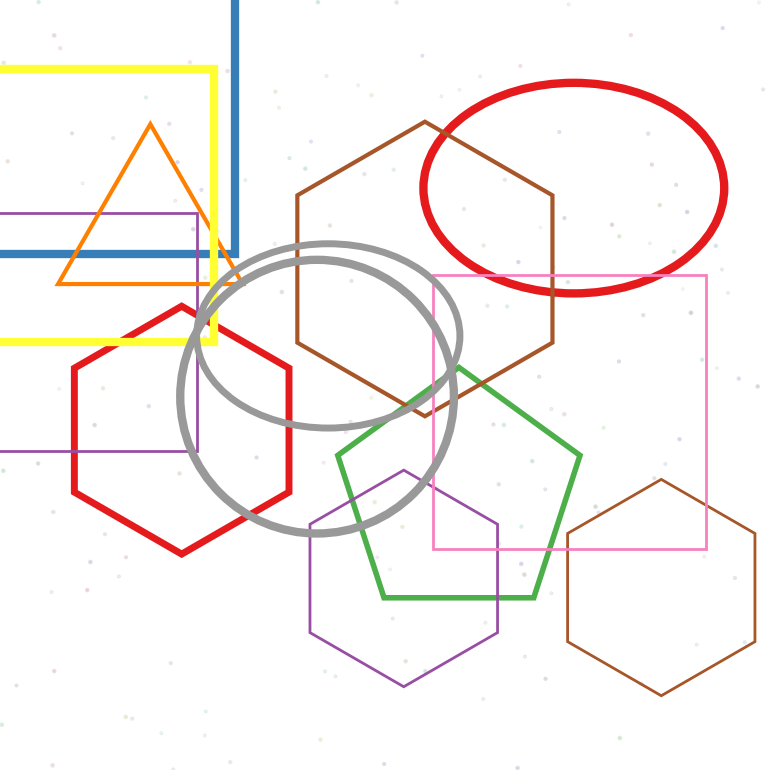[{"shape": "hexagon", "thickness": 2.5, "radius": 0.8, "center": [0.236, 0.441]}, {"shape": "oval", "thickness": 3, "radius": 0.98, "center": [0.745, 0.756]}, {"shape": "square", "thickness": 3, "radius": 0.94, "center": [0.118, 0.858]}, {"shape": "pentagon", "thickness": 2, "radius": 0.83, "center": [0.596, 0.357]}, {"shape": "hexagon", "thickness": 1, "radius": 0.7, "center": [0.524, 0.249]}, {"shape": "square", "thickness": 1, "radius": 0.78, "center": [0.1, 0.569]}, {"shape": "triangle", "thickness": 1.5, "radius": 0.69, "center": [0.195, 0.7]}, {"shape": "square", "thickness": 3, "radius": 0.89, "center": [0.101, 0.733]}, {"shape": "hexagon", "thickness": 1, "radius": 0.7, "center": [0.859, 0.237]}, {"shape": "hexagon", "thickness": 1.5, "radius": 0.96, "center": [0.552, 0.651]}, {"shape": "square", "thickness": 1, "radius": 0.89, "center": [0.739, 0.465]}, {"shape": "oval", "thickness": 2.5, "radius": 0.85, "center": [0.426, 0.564]}, {"shape": "circle", "thickness": 3, "radius": 0.89, "center": [0.412, 0.485]}]